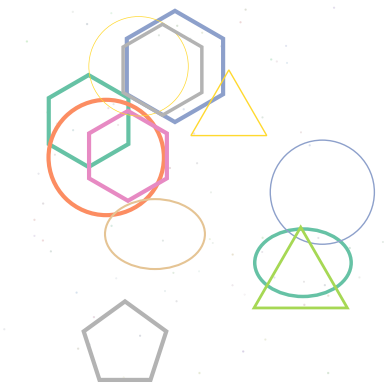[{"shape": "hexagon", "thickness": 3, "radius": 0.6, "center": [0.23, 0.686]}, {"shape": "oval", "thickness": 2.5, "radius": 0.63, "center": [0.787, 0.318]}, {"shape": "circle", "thickness": 3, "radius": 0.75, "center": [0.276, 0.591]}, {"shape": "circle", "thickness": 1, "radius": 0.68, "center": [0.837, 0.501]}, {"shape": "hexagon", "thickness": 3, "radius": 0.72, "center": [0.454, 0.827]}, {"shape": "hexagon", "thickness": 3, "radius": 0.58, "center": [0.332, 0.595]}, {"shape": "triangle", "thickness": 2, "radius": 0.7, "center": [0.781, 0.27]}, {"shape": "circle", "thickness": 0.5, "radius": 0.65, "center": [0.36, 0.828]}, {"shape": "triangle", "thickness": 1, "radius": 0.57, "center": [0.594, 0.705]}, {"shape": "oval", "thickness": 1.5, "radius": 0.65, "center": [0.403, 0.392]}, {"shape": "pentagon", "thickness": 3, "radius": 0.56, "center": [0.325, 0.104]}, {"shape": "hexagon", "thickness": 2.5, "radius": 0.59, "center": [0.422, 0.819]}]